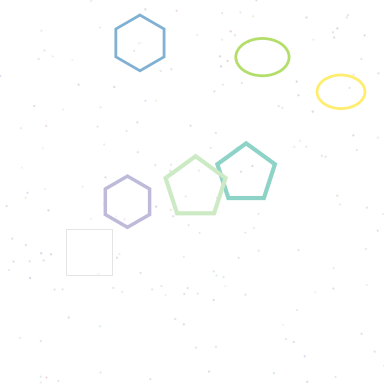[{"shape": "pentagon", "thickness": 3, "radius": 0.39, "center": [0.639, 0.549]}, {"shape": "hexagon", "thickness": 2.5, "radius": 0.33, "center": [0.331, 0.476]}, {"shape": "hexagon", "thickness": 2, "radius": 0.36, "center": [0.364, 0.889]}, {"shape": "oval", "thickness": 2, "radius": 0.35, "center": [0.682, 0.852]}, {"shape": "square", "thickness": 0.5, "radius": 0.3, "center": [0.231, 0.345]}, {"shape": "pentagon", "thickness": 3, "radius": 0.41, "center": [0.508, 0.512]}, {"shape": "oval", "thickness": 2, "radius": 0.31, "center": [0.886, 0.762]}]